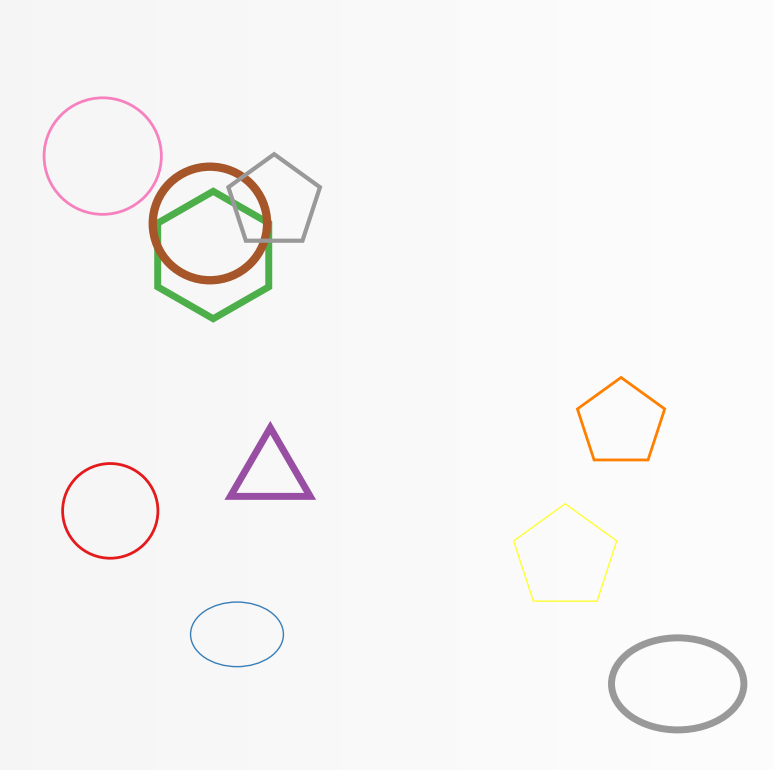[{"shape": "circle", "thickness": 1, "radius": 0.31, "center": [0.142, 0.337]}, {"shape": "oval", "thickness": 0.5, "radius": 0.3, "center": [0.306, 0.176]}, {"shape": "hexagon", "thickness": 2.5, "radius": 0.41, "center": [0.275, 0.669]}, {"shape": "triangle", "thickness": 2.5, "radius": 0.3, "center": [0.349, 0.385]}, {"shape": "pentagon", "thickness": 1, "radius": 0.3, "center": [0.801, 0.451]}, {"shape": "pentagon", "thickness": 0.5, "radius": 0.35, "center": [0.729, 0.276]}, {"shape": "circle", "thickness": 3, "radius": 0.37, "center": [0.271, 0.71]}, {"shape": "circle", "thickness": 1, "radius": 0.38, "center": [0.133, 0.797]}, {"shape": "oval", "thickness": 2.5, "radius": 0.43, "center": [0.874, 0.112]}, {"shape": "pentagon", "thickness": 1.5, "radius": 0.31, "center": [0.354, 0.738]}]